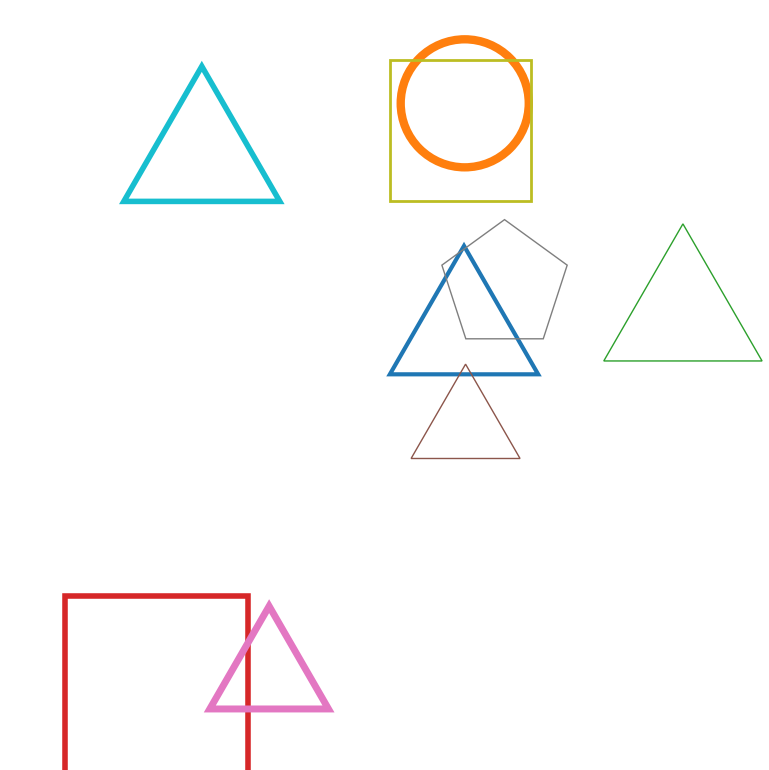[{"shape": "triangle", "thickness": 1.5, "radius": 0.56, "center": [0.603, 0.569]}, {"shape": "circle", "thickness": 3, "radius": 0.42, "center": [0.604, 0.866]}, {"shape": "triangle", "thickness": 0.5, "radius": 0.59, "center": [0.887, 0.591]}, {"shape": "square", "thickness": 2, "radius": 0.59, "center": [0.204, 0.107]}, {"shape": "triangle", "thickness": 0.5, "radius": 0.41, "center": [0.605, 0.445]}, {"shape": "triangle", "thickness": 2.5, "radius": 0.45, "center": [0.35, 0.124]}, {"shape": "pentagon", "thickness": 0.5, "radius": 0.43, "center": [0.655, 0.629]}, {"shape": "square", "thickness": 1, "radius": 0.46, "center": [0.598, 0.831]}, {"shape": "triangle", "thickness": 2, "radius": 0.58, "center": [0.262, 0.797]}]